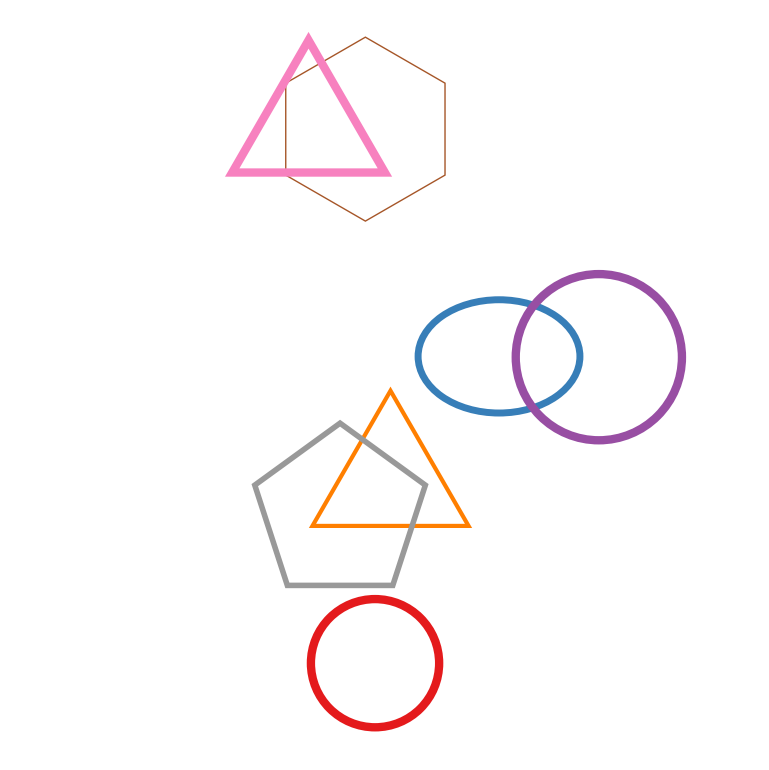[{"shape": "circle", "thickness": 3, "radius": 0.42, "center": [0.487, 0.139]}, {"shape": "oval", "thickness": 2.5, "radius": 0.53, "center": [0.648, 0.537]}, {"shape": "circle", "thickness": 3, "radius": 0.54, "center": [0.778, 0.536]}, {"shape": "triangle", "thickness": 1.5, "radius": 0.59, "center": [0.507, 0.376]}, {"shape": "hexagon", "thickness": 0.5, "radius": 0.6, "center": [0.475, 0.832]}, {"shape": "triangle", "thickness": 3, "radius": 0.57, "center": [0.401, 0.833]}, {"shape": "pentagon", "thickness": 2, "radius": 0.58, "center": [0.442, 0.334]}]